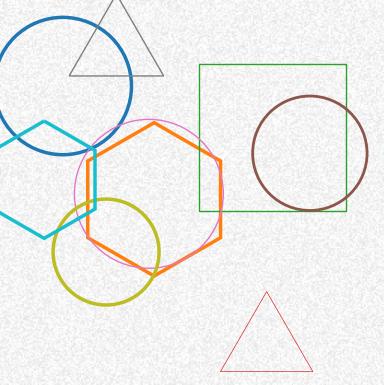[{"shape": "circle", "thickness": 2.5, "radius": 0.89, "center": [0.163, 0.777]}, {"shape": "hexagon", "thickness": 2.5, "radius": 1.0, "center": [0.4, 0.482]}, {"shape": "square", "thickness": 1, "radius": 0.95, "center": [0.709, 0.642]}, {"shape": "triangle", "thickness": 0.5, "radius": 0.69, "center": [0.693, 0.104]}, {"shape": "circle", "thickness": 2, "radius": 0.74, "center": [0.805, 0.602]}, {"shape": "circle", "thickness": 1, "radius": 0.97, "center": [0.387, 0.497]}, {"shape": "triangle", "thickness": 1, "radius": 0.71, "center": [0.302, 0.874]}, {"shape": "circle", "thickness": 2.5, "radius": 0.69, "center": [0.276, 0.345]}, {"shape": "hexagon", "thickness": 2.5, "radius": 0.76, "center": [0.115, 0.533]}]